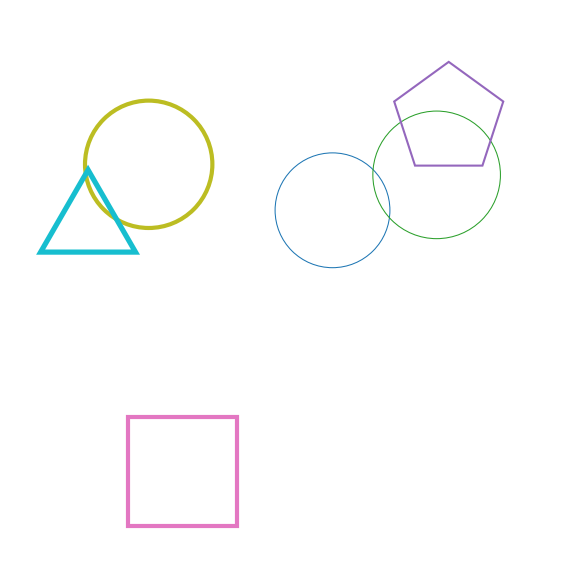[{"shape": "circle", "thickness": 0.5, "radius": 0.5, "center": [0.576, 0.635]}, {"shape": "circle", "thickness": 0.5, "radius": 0.55, "center": [0.756, 0.696]}, {"shape": "pentagon", "thickness": 1, "radius": 0.5, "center": [0.777, 0.793]}, {"shape": "square", "thickness": 2, "radius": 0.47, "center": [0.316, 0.183]}, {"shape": "circle", "thickness": 2, "radius": 0.55, "center": [0.257, 0.715]}, {"shape": "triangle", "thickness": 2.5, "radius": 0.47, "center": [0.152, 0.61]}]